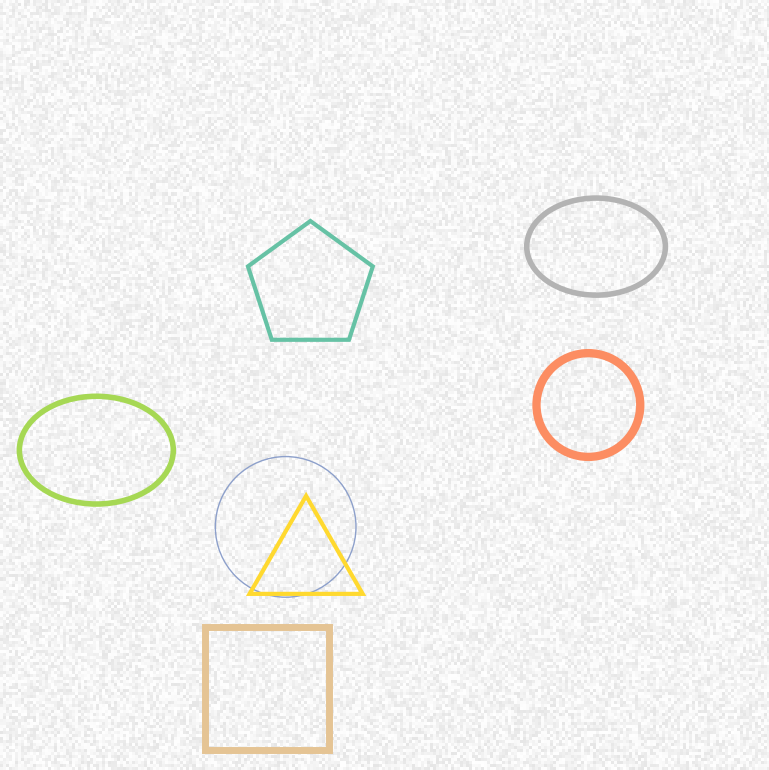[{"shape": "pentagon", "thickness": 1.5, "radius": 0.43, "center": [0.403, 0.628]}, {"shape": "circle", "thickness": 3, "radius": 0.34, "center": [0.764, 0.474]}, {"shape": "circle", "thickness": 0.5, "radius": 0.46, "center": [0.371, 0.316]}, {"shape": "oval", "thickness": 2, "radius": 0.5, "center": [0.125, 0.415]}, {"shape": "triangle", "thickness": 1.5, "radius": 0.42, "center": [0.398, 0.271]}, {"shape": "square", "thickness": 2.5, "radius": 0.4, "center": [0.346, 0.106]}, {"shape": "oval", "thickness": 2, "radius": 0.45, "center": [0.774, 0.68]}]